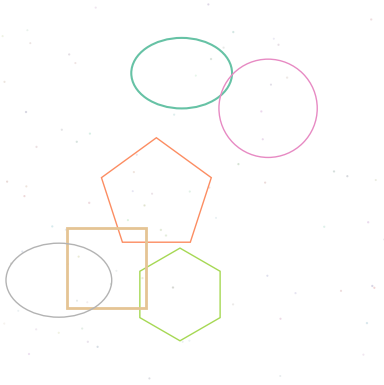[{"shape": "oval", "thickness": 1.5, "radius": 0.65, "center": [0.472, 0.81]}, {"shape": "pentagon", "thickness": 1, "radius": 0.75, "center": [0.406, 0.492]}, {"shape": "circle", "thickness": 1, "radius": 0.64, "center": [0.696, 0.719]}, {"shape": "hexagon", "thickness": 1, "radius": 0.6, "center": [0.467, 0.235]}, {"shape": "square", "thickness": 2, "radius": 0.52, "center": [0.277, 0.304]}, {"shape": "oval", "thickness": 1, "radius": 0.69, "center": [0.153, 0.272]}]